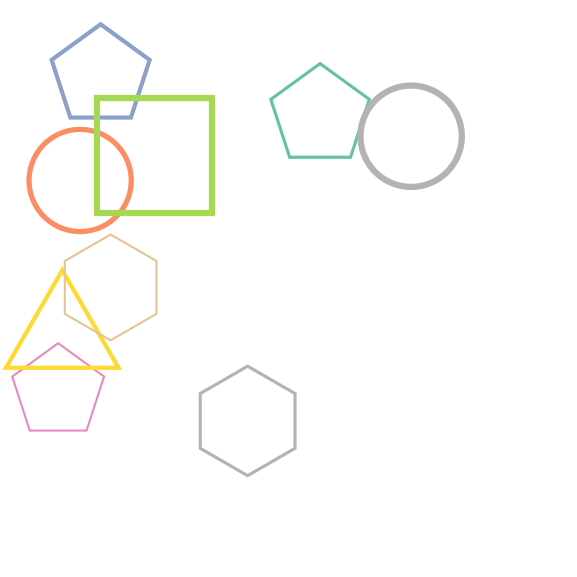[{"shape": "pentagon", "thickness": 1.5, "radius": 0.45, "center": [0.554, 0.799]}, {"shape": "circle", "thickness": 2.5, "radius": 0.44, "center": [0.139, 0.687]}, {"shape": "pentagon", "thickness": 2, "radius": 0.45, "center": [0.174, 0.868]}, {"shape": "pentagon", "thickness": 1, "radius": 0.42, "center": [0.101, 0.321]}, {"shape": "square", "thickness": 3, "radius": 0.5, "center": [0.267, 0.73]}, {"shape": "triangle", "thickness": 2, "radius": 0.56, "center": [0.108, 0.419]}, {"shape": "hexagon", "thickness": 1, "radius": 0.46, "center": [0.192, 0.501]}, {"shape": "circle", "thickness": 3, "radius": 0.44, "center": [0.712, 0.763]}, {"shape": "hexagon", "thickness": 1.5, "radius": 0.47, "center": [0.429, 0.27]}]